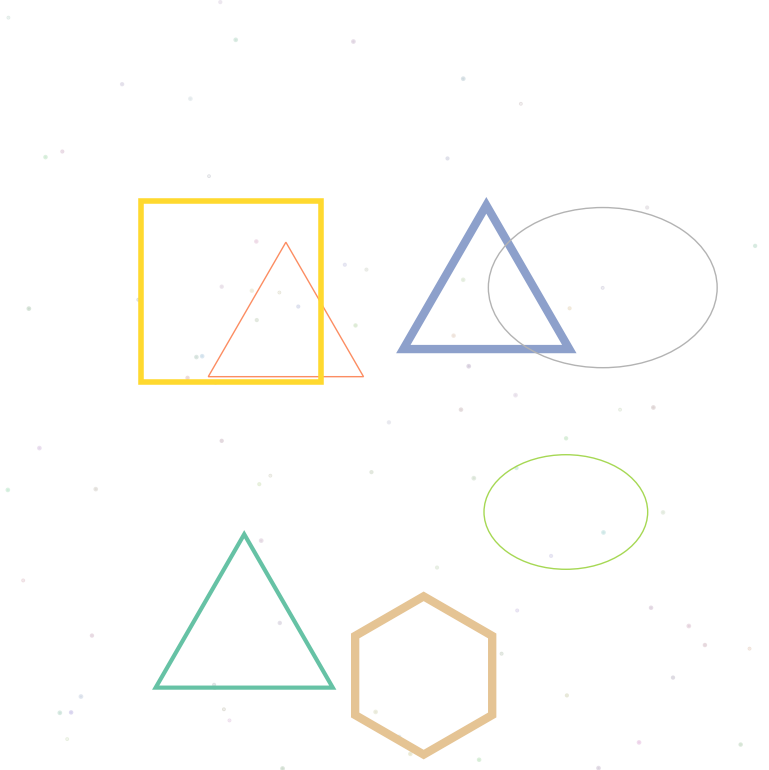[{"shape": "triangle", "thickness": 1.5, "radius": 0.66, "center": [0.317, 0.173]}, {"shape": "triangle", "thickness": 0.5, "radius": 0.58, "center": [0.371, 0.569]}, {"shape": "triangle", "thickness": 3, "radius": 0.62, "center": [0.632, 0.609]}, {"shape": "oval", "thickness": 0.5, "radius": 0.53, "center": [0.735, 0.335]}, {"shape": "square", "thickness": 2, "radius": 0.59, "center": [0.3, 0.622]}, {"shape": "hexagon", "thickness": 3, "radius": 0.51, "center": [0.55, 0.123]}, {"shape": "oval", "thickness": 0.5, "radius": 0.74, "center": [0.783, 0.626]}]